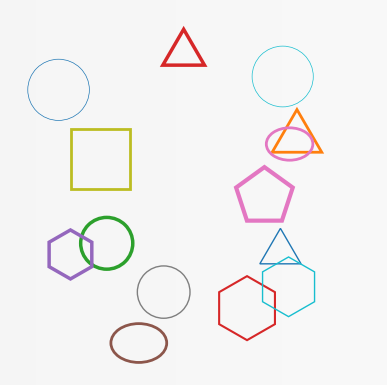[{"shape": "circle", "thickness": 0.5, "radius": 0.4, "center": [0.151, 0.767]}, {"shape": "triangle", "thickness": 1, "radius": 0.31, "center": [0.724, 0.345]}, {"shape": "triangle", "thickness": 2, "radius": 0.37, "center": [0.766, 0.642]}, {"shape": "circle", "thickness": 2.5, "radius": 0.34, "center": [0.275, 0.368]}, {"shape": "hexagon", "thickness": 1.5, "radius": 0.42, "center": [0.638, 0.2]}, {"shape": "triangle", "thickness": 2.5, "radius": 0.31, "center": [0.474, 0.862]}, {"shape": "hexagon", "thickness": 2.5, "radius": 0.32, "center": [0.182, 0.339]}, {"shape": "oval", "thickness": 2, "radius": 0.36, "center": [0.358, 0.109]}, {"shape": "pentagon", "thickness": 3, "radius": 0.38, "center": [0.682, 0.489]}, {"shape": "oval", "thickness": 2, "radius": 0.3, "center": [0.747, 0.626]}, {"shape": "circle", "thickness": 1, "radius": 0.34, "center": [0.422, 0.241]}, {"shape": "square", "thickness": 2, "radius": 0.38, "center": [0.259, 0.587]}, {"shape": "circle", "thickness": 0.5, "radius": 0.39, "center": [0.73, 0.801]}, {"shape": "hexagon", "thickness": 1, "radius": 0.39, "center": [0.745, 0.255]}]